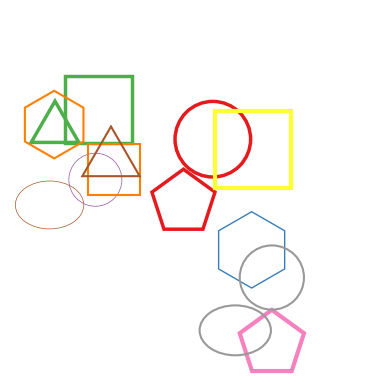[{"shape": "circle", "thickness": 2.5, "radius": 0.49, "center": [0.553, 0.638]}, {"shape": "pentagon", "thickness": 2.5, "radius": 0.43, "center": [0.477, 0.474]}, {"shape": "hexagon", "thickness": 1, "radius": 0.5, "center": [0.654, 0.351]}, {"shape": "square", "thickness": 2.5, "radius": 0.44, "center": [0.255, 0.716]}, {"shape": "triangle", "thickness": 2.5, "radius": 0.36, "center": [0.143, 0.666]}, {"shape": "circle", "thickness": 0.5, "radius": 0.34, "center": [0.248, 0.533]}, {"shape": "square", "thickness": 1.5, "radius": 0.33, "center": [0.296, 0.56]}, {"shape": "hexagon", "thickness": 1.5, "radius": 0.44, "center": [0.141, 0.676]}, {"shape": "square", "thickness": 3, "radius": 0.5, "center": [0.658, 0.612]}, {"shape": "oval", "thickness": 0.5, "radius": 0.44, "center": [0.129, 0.468]}, {"shape": "triangle", "thickness": 1.5, "radius": 0.43, "center": [0.288, 0.585]}, {"shape": "pentagon", "thickness": 3, "radius": 0.44, "center": [0.706, 0.107]}, {"shape": "oval", "thickness": 1.5, "radius": 0.46, "center": [0.611, 0.142]}, {"shape": "circle", "thickness": 1.5, "radius": 0.42, "center": [0.706, 0.279]}]